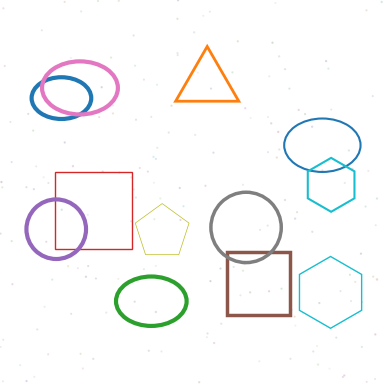[{"shape": "oval", "thickness": 1.5, "radius": 0.5, "center": [0.837, 0.623]}, {"shape": "oval", "thickness": 3, "radius": 0.39, "center": [0.16, 0.745]}, {"shape": "triangle", "thickness": 2, "radius": 0.47, "center": [0.538, 0.784]}, {"shape": "oval", "thickness": 3, "radius": 0.46, "center": [0.393, 0.218]}, {"shape": "square", "thickness": 1, "radius": 0.5, "center": [0.243, 0.454]}, {"shape": "circle", "thickness": 3, "radius": 0.39, "center": [0.146, 0.405]}, {"shape": "square", "thickness": 2.5, "radius": 0.41, "center": [0.672, 0.263]}, {"shape": "oval", "thickness": 3, "radius": 0.49, "center": [0.208, 0.772]}, {"shape": "circle", "thickness": 2.5, "radius": 0.46, "center": [0.639, 0.409]}, {"shape": "pentagon", "thickness": 0.5, "radius": 0.37, "center": [0.421, 0.398]}, {"shape": "hexagon", "thickness": 1.5, "radius": 0.35, "center": [0.86, 0.52]}, {"shape": "hexagon", "thickness": 1, "radius": 0.47, "center": [0.859, 0.241]}]